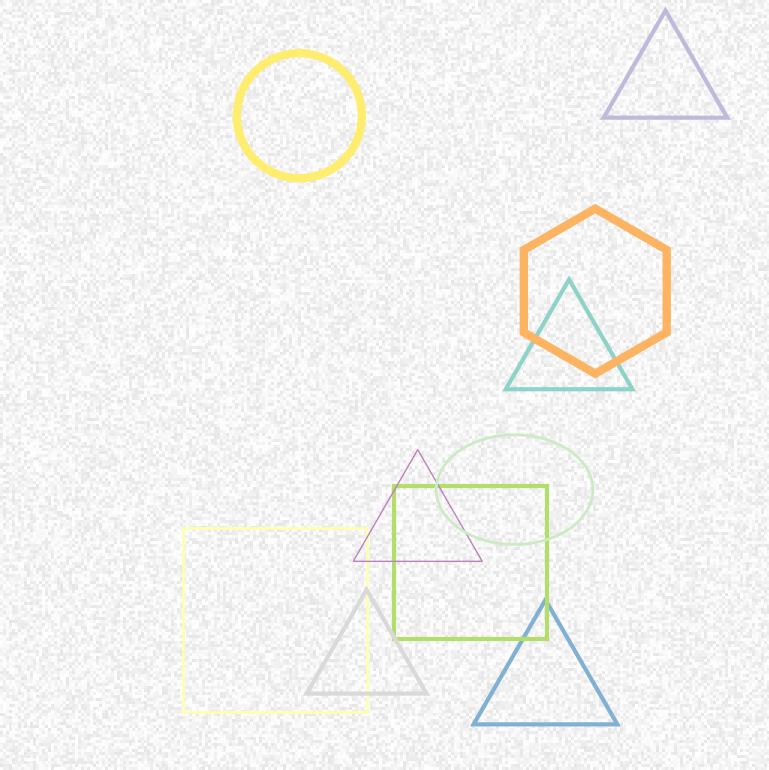[{"shape": "triangle", "thickness": 1.5, "radius": 0.48, "center": [0.739, 0.542]}, {"shape": "square", "thickness": 1, "radius": 0.6, "center": [0.357, 0.195]}, {"shape": "triangle", "thickness": 1.5, "radius": 0.46, "center": [0.864, 0.894]}, {"shape": "triangle", "thickness": 1.5, "radius": 0.54, "center": [0.708, 0.113]}, {"shape": "hexagon", "thickness": 3, "radius": 0.54, "center": [0.773, 0.622]}, {"shape": "square", "thickness": 1.5, "radius": 0.5, "center": [0.611, 0.269]}, {"shape": "triangle", "thickness": 1.5, "radius": 0.45, "center": [0.476, 0.144]}, {"shape": "triangle", "thickness": 0.5, "radius": 0.48, "center": [0.543, 0.319]}, {"shape": "oval", "thickness": 1, "radius": 0.51, "center": [0.668, 0.364]}, {"shape": "circle", "thickness": 3, "radius": 0.41, "center": [0.389, 0.85]}]